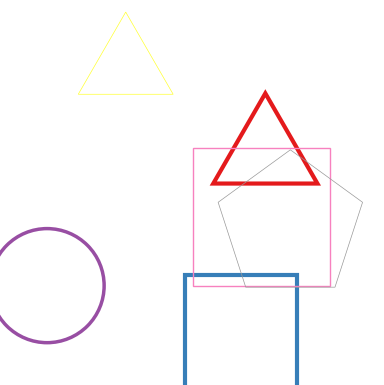[{"shape": "triangle", "thickness": 3, "radius": 0.78, "center": [0.689, 0.601]}, {"shape": "square", "thickness": 3, "radius": 0.73, "center": [0.626, 0.141]}, {"shape": "circle", "thickness": 2.5, "radius": 0.74, "center": [0.122, 0.258]}, {"shape": "triangle", "thickness": 0.5, "radius": 0.71, "center": [0.327, 0.826]}, {"shape": "square", "thickness": 1, "radius": 0.89, "center": [0.68, 0.436]}, {"shape": "pentagon", "thickness": 0.5, "radius": 0.99, "center": [0.754, 0.414]}]